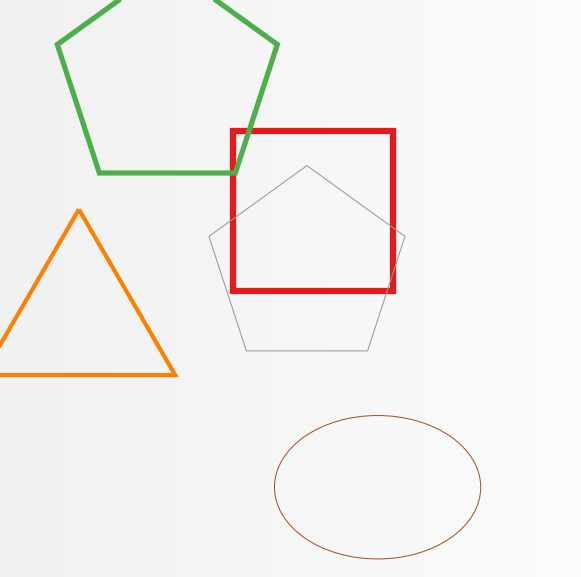[{"shape": "square", "thickness": 3, "radius": 0.69, "center": [0.539, 0.634]}, {"shape": "pentagon", "thickness": 2.5, "radius": 0.99, "center": [0.288, 0.861]}, {"shape": "triangle", "thickness": 2, "radius": 0.96, "center": [0.136, 0.445]}, {"shape": "oval", "thickness": 0.5, "radius": 0.89, "center": [0.65, 0.155]}, {"shape": "pentagon", "thickness": 0.5, "radius": 0.89, "center": [0.528, 0.535]}]